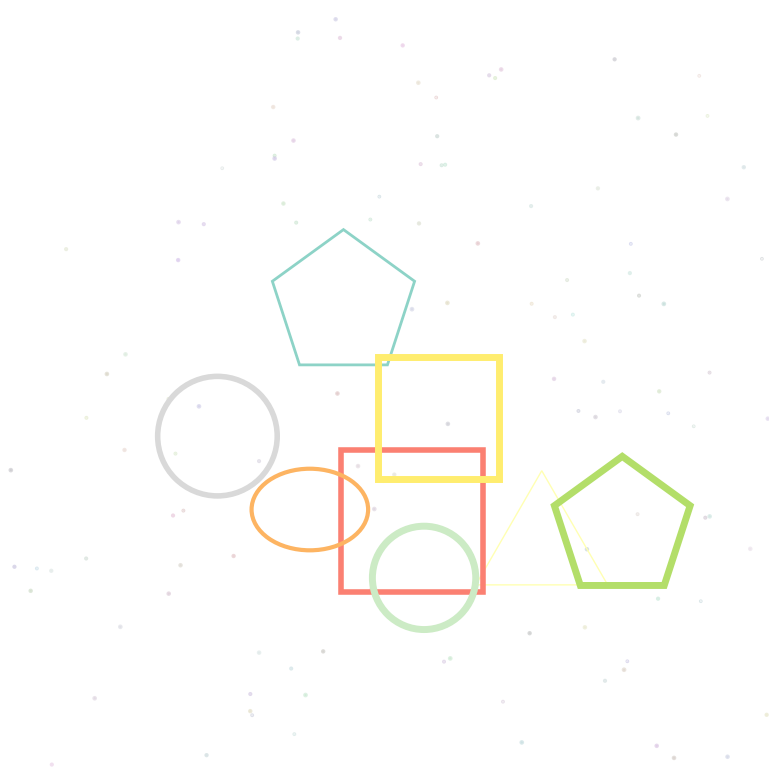[{"shape": "pentagon", "thickness": 1, "radius": 0.49, "center": [0.446, 0.605]}, {"shape": "triangle", "thickness": 0.5, "radius": 0.49, "center": [0.704, 0.29]}, {"shape": "square", "thickness": 2, "radius": 0.46, "center": [0.536, 0.323]}, {"shape": "oval", "thickness": 1.5, "radius": 0.38, "center": [0.402, 0.338]}, {"shape": "pentagon", "thickness": 2.5, "radius": 0.46, "center": [0.808, 0.315]}, {"shape": "circle", "thickness": 2, "radius": 0.39, "center": [0.282, 0.434]}, {"shape": "circle", "thickness": 2.5, "radius": 0.34, "center": [0.551, 0.25]}, {"shape": "square", "thickness": 2.5, "radius": 0.39, "center": [0.569, 0.457]}]